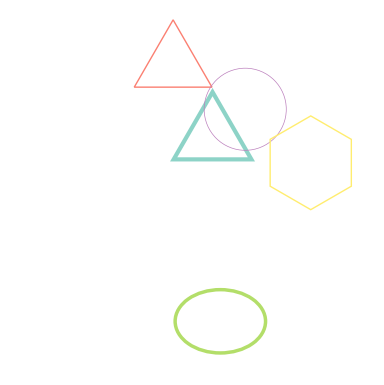[{"shape": "triangle", "thickness": 3, "radius": 0.58, "center": [0.552, 0.644]}, {"shape": "triangle", "thickness": 1, "radius": 0.58, "center": [0.45, 0.832]}, {"shape": "oval", "thickness": 2.5, "radius": 0.59, "center": [0.572, 0.165]}, {"shape": "circle", "thickness": 0.5, "radius": 0.53, "center": [0.637, 0.716]}, {"shape": "hexagon", "thickness": 1, "radius": 0.61, "center": [0.807, 0.577]}]